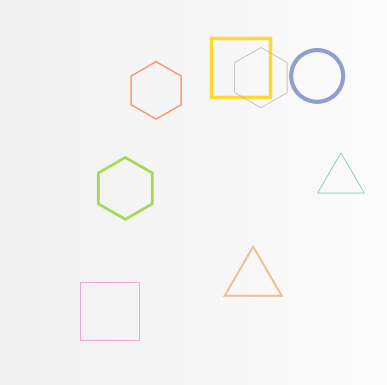[{"shape": "triangle", "thickness": 0.5, "radius": 0.35, "center": [0.88, 0.533]}, {"shape": "hexagon", "thickness": 1, "radius": 0.37, "center": [0.403, 0.765]}, {"shape": "circle", "thickness": 3, "radius": 0.34, "center": [0.819, 0.803]}, {"shape": "square", "thickness": 0.5, "radius": 0.38, "center": [0.283, 0.192]}, {"shape": "hexagon", "thickness": 2, "radius": 0.4, "center": [0.323, 0.511]}, {"shape": "square", "thickness": 2.5, "radius": 0.38, "center": [0.62, 0.824]}, {"shape": "triangle", "thickness": 1.5, "radius": 0.42, "center": [0.653, 0.274]}, {"shape": "hexagon", "thickness": 0.5, "radius": 0.39, "center": [0.673, 0.798]}]